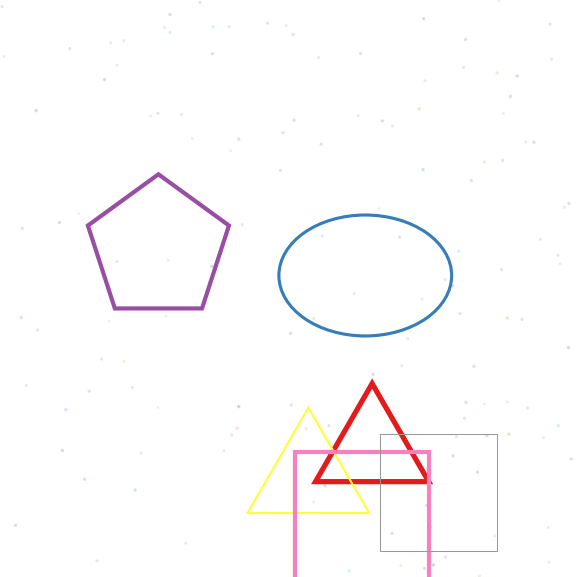[{"shape": "triangle", "thickness": 2.5, "radius": 0.57, "center": [0.644, 0.222]}, {"shape": "oval", "thickness": 1.5, "radius": 0.75, "center": [0.633, 0.522]}, {"shape": "pentagon", "thickness": 2, "radius": 0.64, "center": [0.274, 0.569]}, {"shape": "triangle", "thickness": 1, "radius": 0.61, "center": [0.534, 0.172]}, {"shape": "square", "thickness": 2, "radius": 0.58, "center": [0.627, 0.1]}, {"shape": "square", "thickness": 0.5, "radius": 0.51, "center": [0.76, 0.146]}]